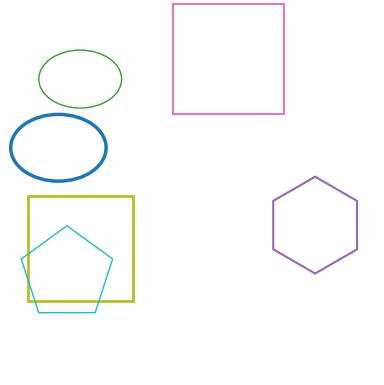[{"shape": "oval", "thickness": 2.5, "radius": 0.62, "center": [0.152, 0.616]}, {"shape": "oval", "thickness": 1, "radius": 0.54, "center": [0.208, 0.795]}, {"shape": "hexagon", "thickness": 1.5, "radius": 0.63, "center": [0.819, 0.415]}, {"shape": "square", "thickness": 1.5, "radius": 0.72, "center": [0.594, 0.847]}, {"shape": "square", "thickness": 2, "radius": 0.69, "center": [0.209, 0.354]}, {"shape": "pentagon", "thickness": 1, "radius": 0.62, "center": [0.174, 0.289]}]